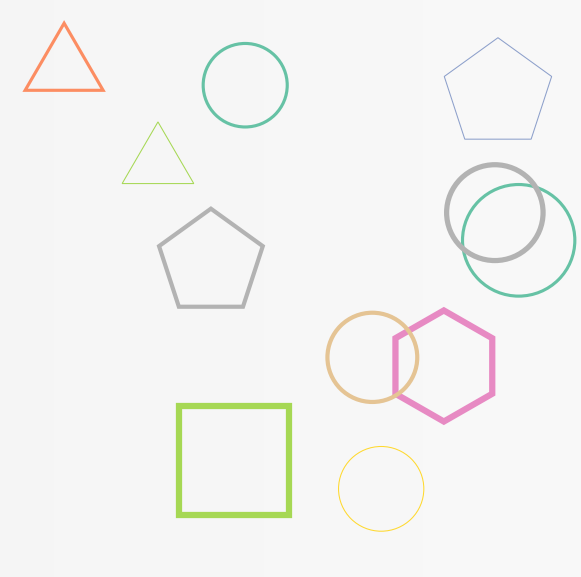[{"shape": "circle", "thickness": 1.5, "radius": 0.48, "center": [0.892, 0.583]}, {"shape": "circle", "thickness": 1.5, "radius": 0.36, "center": [0.422, 0.852]}, {"shape": "triangle", "thickness": 1.5, "radius": 0.39, "center": [0.11, 0.881]}, {"shape": "pentagon", "thickness": 0.5, "radius": 0.49, "center": [0.857, 0.837]}, {"shape": "hexagon", "thickness": 3, "radius": 0.48, "center": [0.764, 0.365]}, {"shape": "triangle", "thickness": 0.5, "radius": 0.36, "center": [0.272, 0.717]}, {"shape": "square", "thickness": 3, "radius": 0.47, "center": [0.403, 0.202]}, {"shape": "circle", "thickness": 0.5, "radius": 0.37, "center": [0.656, 0.153]}, {"shape": "circle", "thickness": 2, "radius": 0.39, "center": [0.641, 0.38]}, {"shape": "circle", "thickness": 2.5, "radius": 0.41, "center": [0.851, 0.631]}, {"shape": "pentagon", "thickness": 2, "radius": 0.47, "center": [0.363, 0.544]}]